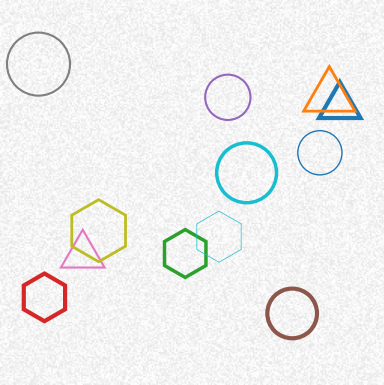[{"shape": "triangle", "thickness": 3, "radius": 0.31, "center": [0.883, 0.725]}, {"shape": "circle", "thickness": 1, "radius": 0.29, "center": [0.831, 0.603]}, {"shape": "triangle", "thickness": 2, "radius": 0.39, "center": [0.855, 0.75]}, {"shape": "hexagon", "thickness": 2.5, "radius": 0.31, "center": [0.481, 0.341]}, {"shape": "hexagon", "thickness": 3, "radius": 0.31, "center": [0.115, 0.228]}, {"shape": "circle", "thickness": 1.5, "radius": 0.29, "center": [0.592, 0.747]}, {"shape": "circle", "thickness": 3, "radius": 0.32, "center": [0.759, 0.186]}, {"shape": "triangle", "thickness": 1.5, "radius": 0.33, "center": [0.215, 0.338]}, {"shape": "circle", "thickness": 1.5, "radius": 0.41, "center": [0.1, 0.833]}, {"shape": "hexagon", "thickness": 2, "radius": 0.4, "center": [0.256, 0.401]}, {"shape": "hexagon", "thickness": 0.5, "radius": 0.33, "center": [0.569, 0.385]}, {"shape": "circle", "thickness": 2.5, "radius": 0.39, "center": [0.641, 0.551]}]